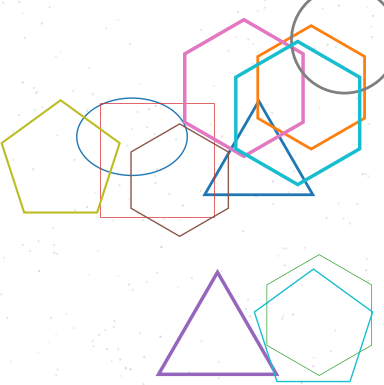[{"shape": "triangle", "thickness": 2, "radius": 0.81, "center": [0.672, 0.575]}, {"shape": "oval", "thickness": 1, "radius": 0.72, "center": [0.343, 0.645]}, {"shape": "hexagon", "thickness": 2, "radius": 0.8, "center": [0.808, 0.773]}, {"shape": "hexagon", "thickness": 0.5, "radius": 0.78, "center": [0.829, 0.182]}, {"shape": "square", "thickness": 0.5, "radius": 0.74, "center": [0.407, 0.584]}, {"shape": "triangle", "thickness": 2.5, "radius": 0.88, "center": [0.565, 0.116]}, {"shape": "hexagon", "thickness": 1, "radius": 0.73, "center": [0.467, 0.532]}, {"shape": "hexagon", "thickness": 2.5, "radius": 0.89, "center": [0.634, 0.771]}, {"shape": "circle", "thickness": 2, "radius": 0.69, "center": [0.895, 0.896]}, {"shape": "pentagon", "thickness": 1.5, "radius": 0.81, "center": [0.158, 0.578]}, {"shape": "hexagon", "thickness": 2.5, "radius": 0.93, "center": [0.773, 0.706]}, {"shape": "pentagon", "thickness": 1, "radius": 0.81, "center": [0.814, 0.14]}]